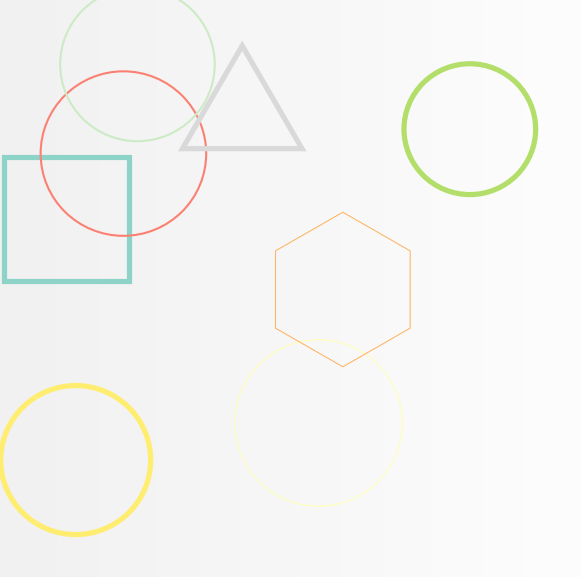[{"shape": "square", "thickness": 2.5, "radius": 0.54, "center": [0.114, 0.62]}, {"shape": "circle", "thickness": 0.5, "radius": 0.72, "center": [0.548, 0.267]}, {"shape": "circle", "thickness": 1, "radius": 0.71, "center": [0.212, 0.733]}, {"shape": "hexagon", "thickness": 0.5, "radius": 0.67, "center": [0.59, 0.498]}, {"shape": "circle", "thickness": 2.5, "radius": 0.57, "center": [0.808, 0.775]}, {"shape": "triangle", "thickness": 2.5, "radius": 0.59, "center": [0.417, 0.801]}, {"shape": "circle", "thickness": 1, "radius": 0.66, "center": [0.236, 0.888]}, {"shape": "circle", "thickness": 2.5, "radius": 0.65, "center": [0.13, 0.202]}]